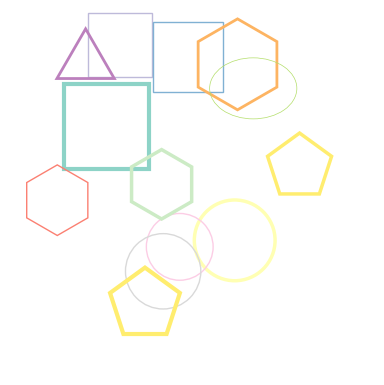[{"shape": "square", "thickness": 3, "radius": 0.55, "center": [0.276, 0.671]}, {"shape": "circle", "thickness": 2.5, "radius": 0.52, "center": [0.61, 0.376]}, {"shape": "square", "thickness": 1, "radius": 0.42, "center": [0.312, 0.882]}, {"shape": "hexagon", "thickness": 1, "radius": 0.46, "center": [0.149, 0.48]}, {"shape": "square", "thickness": 1, "radius": 0.46, "center": [0.489, 0.852]}, {"shape": "hexagon", "thickness": 2, "radius": 0.59, "center": [0.617, 0.833]}, {"shape": "oval", "thickness": 0.5, "radius": 0.57, "center": [0.658, 0.77]}, {"shape": "circle", "thickness": 1, "radius": 0.43, "center": [0.467, 0.359]}, {"shape": "circle", "thickness": 1, "radius": 0.49, "center": [0.424, 0.295]}, {"shape": "triangle", "thickness": 2, "radius": 0.43, "center": [0.222, 0.839]}, {"shape": "hexagon", "thickness": 2.5, "radius": 0.45, "center": [0.42, 0.521]}, {"shape": "pentagon", "thickness": 3, "radius": 0.48, "center": [0.377, 0.21]}, {"shape": "pentagon", "thickness": 2.5, "radius": 0.44, "center": [0.778, 0.567]}]